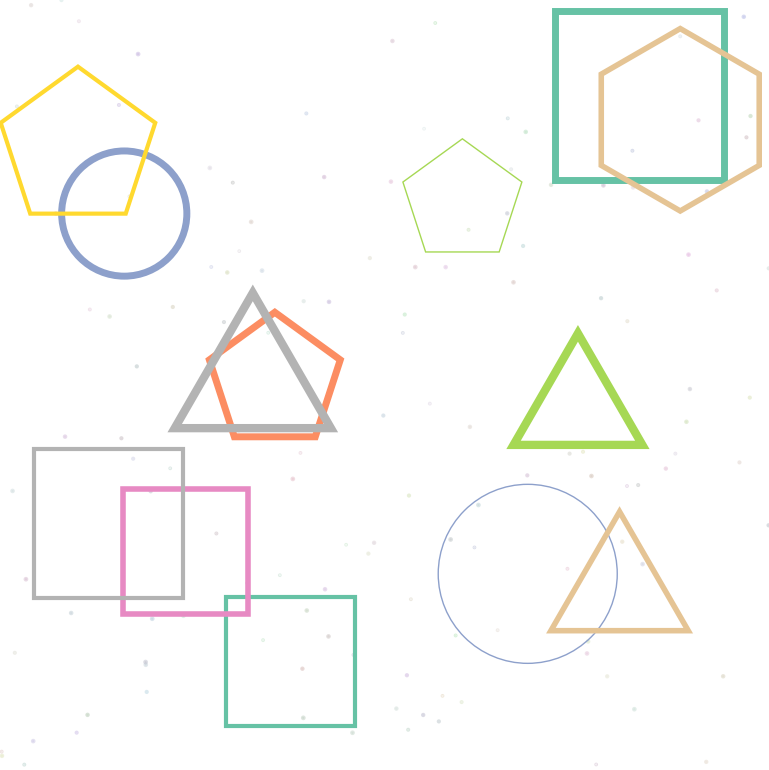[{"shape": "square", "thickness": 1.5, "radius": 0.42, "center": [0.377, 0.14]}, {"shape": "square", "thickness": 2.5, "radius": 0.55, "center": [0.83, 0.876]}, {"shape": "pentagon", "thickness": 2.5, "radius": 0.45, "center": [0.357, 0.505]}, {"shape": "circle", "thickness": 2.5, "radius": 0.41, "center": [0.161, 0.723]}, {"shape": "circle", "thickness": 0.5, "radius": 0.58, "center": [0.685, 0.255]}, {"shape": "square", "thickness": 2, "radius": 0.41, "center": [0.241, 0.284]}, {"shape": "triangle", "thickness": 3, "radius": 0.48, "center": [0.751, 0.471]}, {"shape": "pentagon", "thickness": 0.5, "radius": 0.41, "center": [0.601, 0.738]}, {"shape": "pentagon", "thickness": 1.5, "radius": 0.53, "center": [0.101, 0.808]}, {"shape": "triangle", "thickness": 2, "radius": 0.51, "center": [0.805, 0.232]}, {"shape": "hexagon", "thickness": 2, "radius": 0.59, "center": [0.883, 0.844]}, {"shape": "square", "thickness": 1.5, "radius": 0.48, "center": [0.141, 0.32]}, {"shape": "triangle", "thickness": 3, "radius": 0.59, "center": [0.328, 0.503]}]